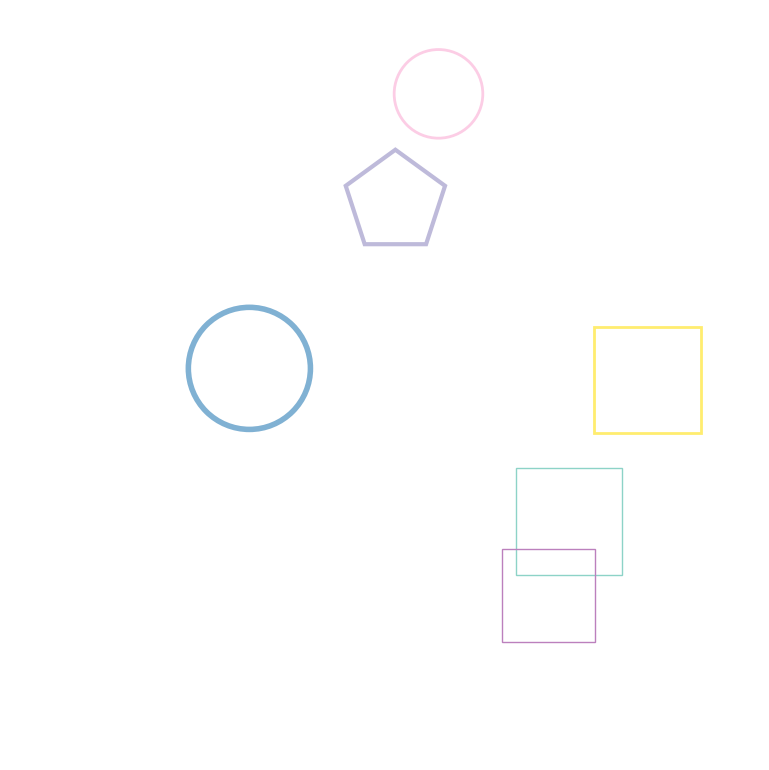[{"shape": "square", "thickness": 0.5, "radius": 0.35, "center": [0.739, 0.322]}, {"shape": "pentagon", "thickness": 1.5, "radius": 0.34, "center": [0.513, 0.738]}, {"shape": "circle", "thickness": 2, "radius": 0.4, "center": [0.324, 0.522]}, {"shape": "circle", "thickness": 1, "radius": 0.29, "center": [0.569, 0.878]}, {"shape": "square", "thickness": 0.5, "radius": 0.3, "center": [0.712, 0.226]}, {"shape": "square", "thickness": 1, "radius": 0.35, "center": [0.841, 0.506]}]